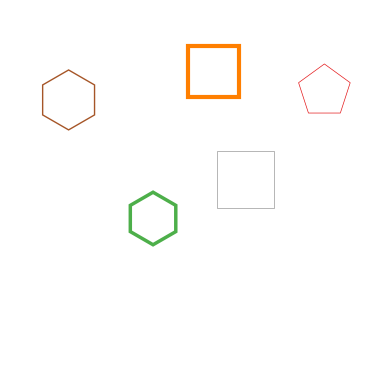[{"shape": "pentagon", "thickness": 0.5, "radius": 0.35, "center": [0.843, 0.763]}, {"shape": "hexagon", "thickness": 2.5, "radius": 0.34, "center": [0.398, 0.433]}, {"shape": "square", "thickness": 3, "radius": 0.34, "center": [0.555, 0.815]}, {"shape": "hexagon", "thickness": 1, "radius": 0.39, "center": [0.178, 0.74]}, {"shape": "square", "thickness": 0.5, "radius": 0.37, "center": [0.637, 0.534]}]